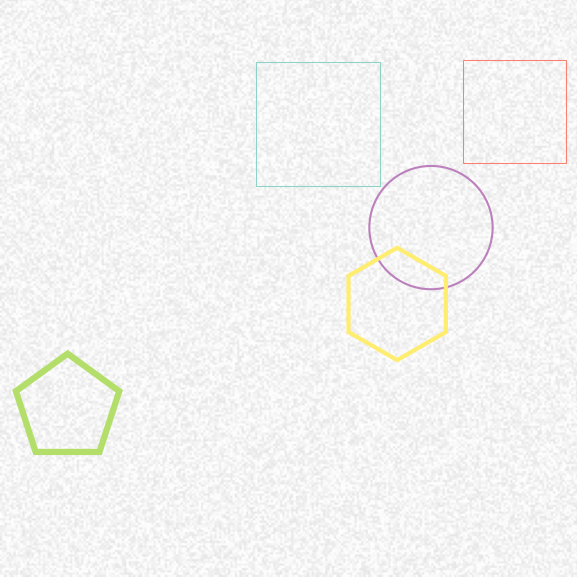[{"shape": "square", "thickness": 0.5, "radius": 0.54, "center": [0.551, 0.784]}, {"shape": "square", "thickness": 0.5, "radius": 0.44, "center": [0.891, 0.806]}, {"shape": "pentagon", "thickness": 3, "radius": 0.47, "center": [0.117, 0.293]}, {"shape": "circle", "thickness": 1, "radius": 0.53, "center": [0.746, 0.605]}, {"shape": "hexagon", "thickness": 2, "radius": 0.49, "center": [0.688, 0.473]}]